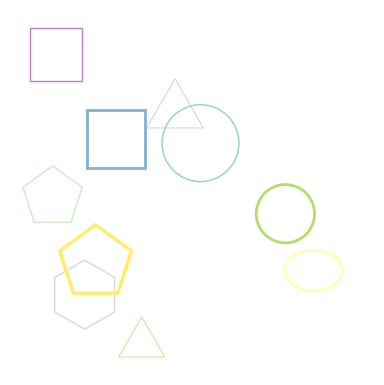[{"shape": "circle", "thickness": 1, "radius": 0.5, "center": [0.521, 0.628]}, {"shape": "oval", "thickness": 2, "radius": 0.38, "center": [0.815, 0.297]}, {"shape": "triangle", "thickness": 0.5, "radius": 0.43, "center": [0.455, 0.71]}, {"shape": "square", "thickness": 2, "radius": 0.38, "center": [0.301, 0.639]}, {"shape": "triangle", "thickness": 0.5, "radius": 0.35, "center": [0.368, 0.107]}, {"shape": "circle", "thickness": 2, "radius": 0.38, "center": [0.741, 0.445]}, {"shape": "hexagon", "thickness": 1, "radius": 0.45, "center": [0.22, 0.234]}, {"shape": "square", "thickness": 1, "radius": 0.34, "center": [0.145, 0.859]}, {"shape": "pentagon", "thickness": 1, "radius": 0.41, "center": [0.137, 0.488]}, {"shape": "pentagon", "thickness": 2.5, "radius": 0.49, "center": [0.248, 0.318]}]